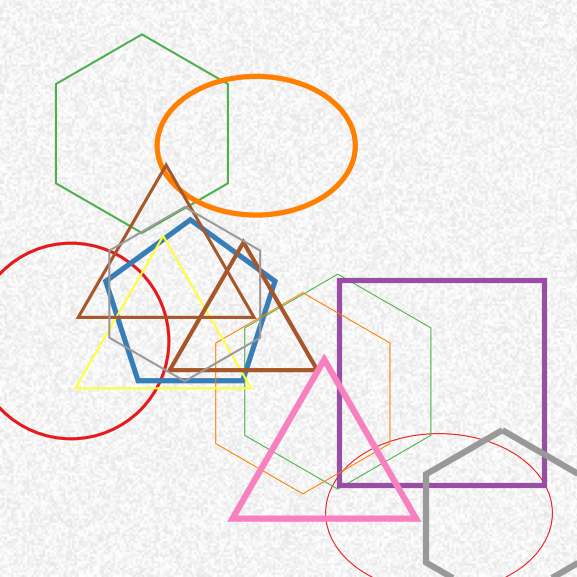[{"shape": "circle", "thickness": 1.5, "radius": 0.85, "center": [0.123, 0.409]}, {"shape": "oval", "thickness": 0.5, "radius": 0.98, "center": [0.76, 0.111]}, {"shape": "pentagon", "thickness": 2.5, "radius": 0.77, "center": [0.33, 0.465]}, {"shape": "hexagon", "thickness": 0.5, "radius": 0.93, "center": [0.585, 0.338]}, {"shape": "hexagon", "thickness": 1, "radius": 0.86, "center": [0.246, 0.768]}, {"shape": "square", "thickness": 2.5, "radius": 0.89, "center": [0.764, 0.337]}, {"shape": "oval", "thickness": 2.5, "radius": 0.86, "center": [0.444, 0.747]}, {"shape": "hexagon", "thickness": 0.5, "radius": 0.87, "center": [0.524, 0.318]}, {"shape": "triangle", "thickness": 1, "radius": 0.88, "center": [0.283, 0.415]}, {"shape": "triangle", "thickness": 2, "radius": 0.74, "center": [0.422, 0.432]}, {"shape": "triangle", "thickness": 1.5, "radius": 0.88, "center": [0.288, 0.537]}, {"shape": "triangle", "thickness": 3, "radius": 0.92, "center": [0.562, 0.193]}, {"shape": "hexagon", "thickness": 3, "radius": 0.76, "center": [0.87, 0.101]}, {"shape": "hexagon", "thickness": 1, "radius": 0.75, "center": [0.32, 0.49]}]